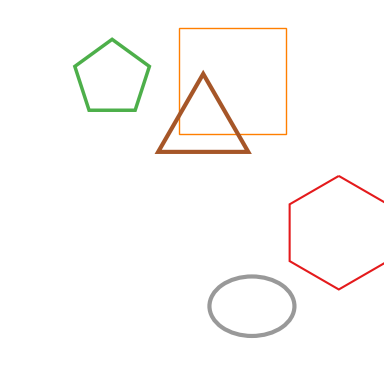[{"shape": "hexagon", "thickness": 1.5, "radius": 0.74, "center": [0.88, 0.396]}, {"shape": "pentagon", "thickness": 2.5, "radius": 0.51, "center": [0.291, 0.796]}, {"shape": "square", "thickness": 1, "radius": 0.69, "center": [0.604, 0.79]}, {"shape": "triangle", "thickness": 3, "radius": 0.68, "center": [0.528, 0.673]}, {"shape": "oval", "thickness": 3, "radius": 0.55, "center": [0.654, 0.205]}]